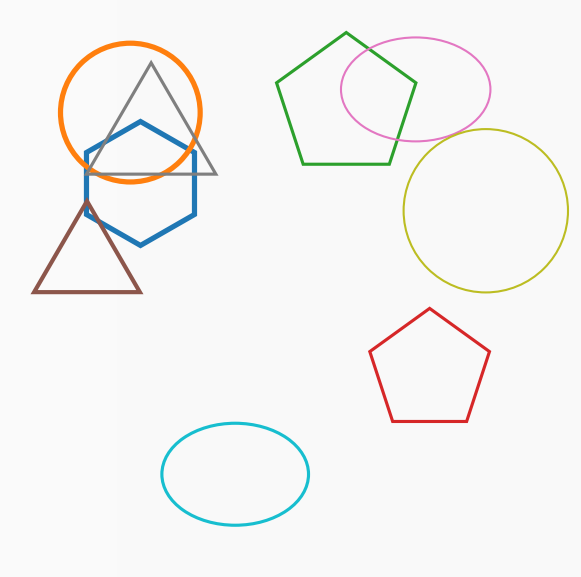[{"shape": "hexagon", "thickness": 2.5, "radius": 0.54, "center": [0.242, 0.681]}, {"shape": "circle", "thickness": 2.5, "radius": 0.6, "center": [0.224, 0.804]}, {"shape": "pentagon", "thickness": 1.5, "radius": 0.63, "center": [0.596, 0.817]}, {"shape": "pentagon", "thickness": 1.5, "radius": 0.54, "center": [0.739, 0.357]}, {"shape": "triangle", "thickness": 2, "radius": 0.53, "center": [0.15, 0.546]}, {"shape": "oval", "thickness": 1, "radius": 0.64, "center": [0.715, 0.844]}, {"shape": "triangle", "thickness": 1.5, "radius": 0.64, "center": [0.26, 0.762]}, {"shape": "circle", "thickness": 1, "radius": 0.71, "center": [0.836, 0.634]}, {"shape": "oval", "thickness": 1.5, "radius": 0.63, "center": [0.405, 0.178]}]